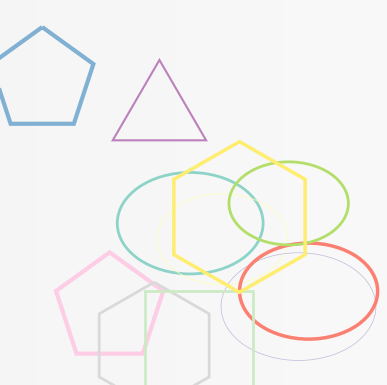[{"shape": "oval", "thickness": 2, "radius": 0.94, "center": [0.491, 0.42]}, {"shape": "oval", "thickness": 0.5, "radius": 0.84, "center": [0.574, 0.379]}, {"shape": "oval", "thickness": 0.5, "radius": 1.0, "center": [0.77, 0.204]}, {"shape": "oval", "thickness": 2.5, "radius": 0.89, "center": [0.796, 0.244]}, {"shape": "pentagon", "thickness": 3, "radius": 0.69, "center": [0.109, 0.791]}, {"shape": "oval", "thickness": 2, "radius": 0.77, "center": [0.745, 0.472]}, {"shape": "pentagon", "thickness": 3, "radius": 0.73, "center": [0.283, 0.199]}, {"shape": "hexagon", "thickness": 2, "radius": 0.82, "center": [0.398, 0.103]}, {"shape": "triangle", "thickness": 1.5, "radius": 0.7, "center": [0.411, 0.705]}, {"shape": "square", "thickness": 2, "radius": 0.7, "center": [0.514, 0.105]}, {"shape": "hexagon", "thickness": 2.5, "radius": 0.98, "center": [0.618, 0.436]}]